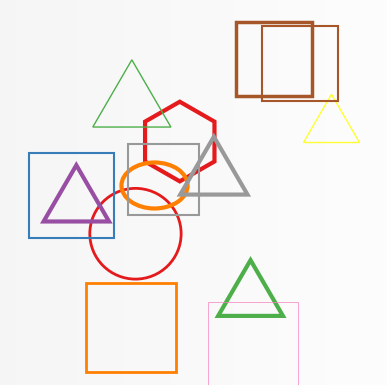[{"shape": "circle", "thickness": 2, "radius": 0.59, "center": [0.35, 0.393]}, {"shape": "hexagon", "thickness": 3, "radius": 0.52, "center": [0.464, 0.632]}, {"shape": "square", "thickness": 1.5, "radius": 0.55, "center": [0.185, 0.491]}, {"shape": "triangle", "thickness": 3, "radius": 0.48, "center": [0.647, 0.228]}, {"shape": "triangle", "thickness": 1, "radius": 0.58, "center": [0.34, 0.728]}, {"shape": "triangle", "thickness": 3, "radius": 0.49, "center": [0.197, 0.473]}, {"shape": "oval", "thickness": 3, "radius": 0.43, "center": [0.399, 0.518]}, {"shape": "square", "thickness": 2, "radius": 0.58, "center": [0.338, 0.148]}, {"shape": "triangle", "thickness": 1, "radius": 0.42, "center": [0.855, 0.672]}, {"shape": "square", "thickness": 2.5, "radius": 0.48, "center": [0.707, 0.847]}, {"shape": "square", "thickness": 1.5, "radius": 0.49, "center": [0.775, 0.835]}, {"shape": "square", "thickness": 0.5, "radius": 0.58, "center": [0.653, 0.1]}, {"shape": "triangle", "thickness": 3, "radius": 0.5, "center": [0.552, 0.545]}, {"shape": "square", "thickness": 1.5, "radius": 0.46, "center": [0.422, 0.533]}]